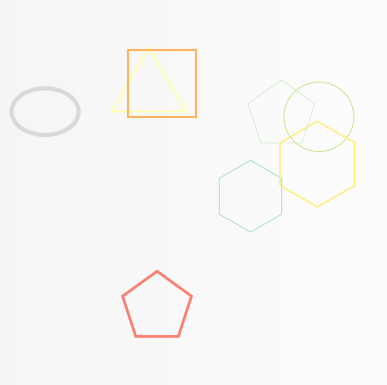[{"shape": "hexagon", "thickness": 0.5, "radius": 0.47, "center": [0.646, 0.49]}, {"shape": "triangle", "thickness": 1.5, "radius": 0.55, "center": [0.384, 0.766]}, {"shape": "pentagon", "thickness": 2, "radius": 0.47, "center": [0.405, 0.202]}, {"shape": "square", "thickness": 1.5, "radius": 0.44, "center": [0.419, 0.784]}, {"shape": "circle", "thickness": 0.5, "radius": 0.45, "center": [0.823, 0.697]}, {"shape": "oval", "thickness": 3, "radius": 0.43, "center": [0.116, 0.71]}, {"shape": "pentagon", "thickness": 0.5, "radius": 0.45, "center": [0.726, 0.702]}, {"shape": "hexagon", "thickness": 1, "radius": 0.56, "center": [0.819, 0.574]}]